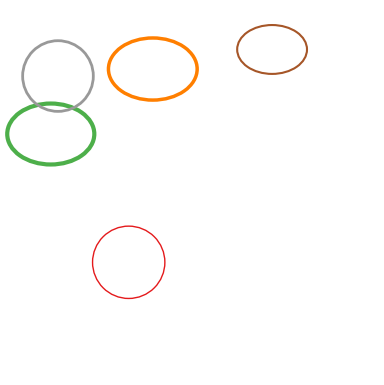[{"shape": "circle", "thickness": 1, "radius": 0.47, "center": [0.334, 0.319]}, {"shape": "oval", "thickness": 3, "radius": 0.57, "center": [0.132, 0.652]}, {"shape": "oval", "thickness": 2.5, "radius": 0.58, "center": [0.397, 0.821]}, {"shape": "oval", "thickness": 1.5, "radius": 0.45, "center": [0.707, 0.871]}, {"shape": "circle", "thickness": 2, "radius": 0.46, "center": [0.151, 0.802]}]